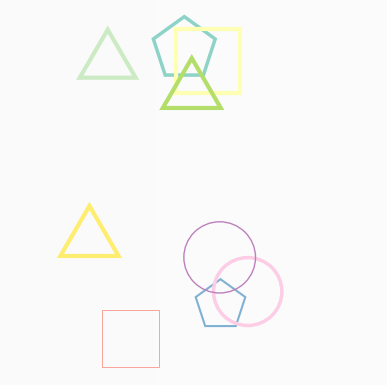[{"shape": "pentagon", "thickness": 2.5, "radius": 0.42, "center": [0.476, 0.873]}, {"shape": "square", "thickness": 3, "radius": 0.41, "center": [0.536, 0.842]}, {"shape": "square", "thickness": 0.5, "radius": 0.37, "center": [0.336, 0.122]}, {"shape": "pentagon", "thickness": 1.5, "radius": 0.34, "center": [0.569, 0.208]}, {"shape": "triangle", "thickness": 3, "radius": 0.43, "center": [0.495, 0.763]}, {"shape": "circle", "thickness": 2.5, "radius": 0.44, "center": [0.639, 0.243]}, {"shape": "circle", "thickness": 1, "radius": 0.46, "center": [0.567, 0.331]}, {"shape": "triangle", "thickness": 3, "radius": 0.42, "center": [0.278, 0.84]}, {"shape": "triangle", "thickness": 3, "radius": 0.43, "center": [0.231, 0.379]}]